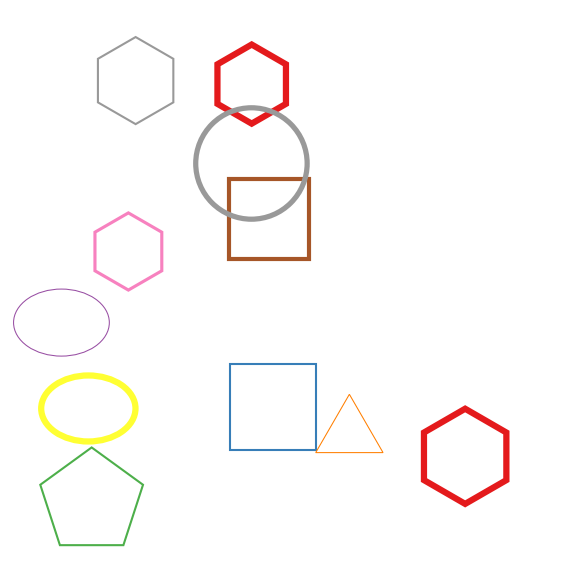[{"shape": "hexagon", "thickness": 3, "radius": 0.41, "center": [0.805, 0.209]}, {"shape": "hexagon", "thickness": 3, "radius": 0.34, "center": [0.436, 0.854]}, {"shape": "square", "thickness": 1, "radius": 0.37, "center": [0.473, 0.294]}, {"shape": "pentagon", "thickness": 1, "radius": 0.47, "center": [0.159, 0.131]}, {"shape": "oval", "thickness": 0.5, "radius": 0.41, "center": [0.106, 0.441]}, {"shape": "triangle", "thickness": 0.5, "radius": 0.34, "center": [0.605, 0.249]}, {"shape": "oval", "thickness": 3, "radius": 0.41, "center": [0.153, 0.292]}, {"shape": "square", "thickness": 2, "radius": 0.35, "center": [0.465, 0.619]}, {"shape": "hexagon", "thickness": 1.5, "radius": 0.33, "center": [0.222, 0.564]}, {"shape": "hexagon", "thickness": 1, "radius": 0.38, "center": [0.235, 0.86]}, {"shape": "circle", "thickness": 2.5, "radius": 0.48, "center": [0.435, 0.716]}]